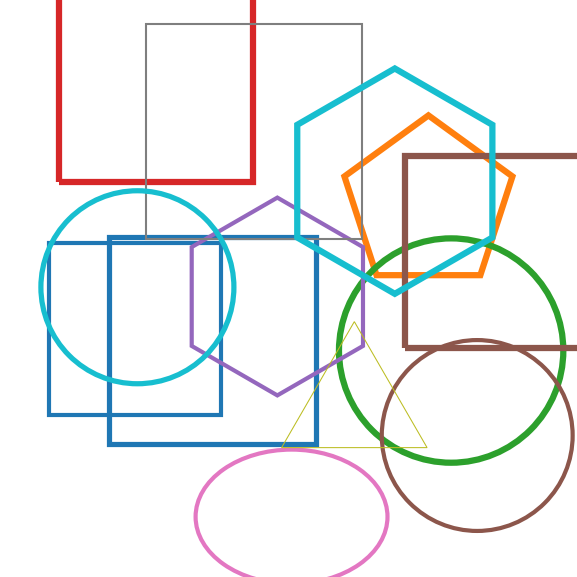[{"shape": "square", "thickness": 2.5, "radius": 0.9, "center": [0.368, 0.41]}, {"shape": "square", "thickness": 2, "radius": 0.75, "center": [0.234, 0.43]}, {"shape": "pentagon", "thickness": 3, "radius": 0.76, "center": [0.742, 0.646]}, {"shape": "circle", "thickness": 3, "radius": 0.97, "center": [0.781, 0.392]}, {"shape": "square", "thickness": 3, "radius": 0.84, "center": [0.27, 0.851]}, {"shape": "hexagon", "thickness": 2, "radius": 0.86, "center": [0.48, 0.486]}, {"shape": "square", "thickness": 3, "radius": 0.83, "center": [0.867, 0.563]}, {"shape": "circle", "thickness": 2, "radius": 0.83, "center": [0.826, 0.245]}, {"shape": "oval", "thickness": 2, "radius": 0.83, "center": [0.505, 0.104]}, {"shape": "square", "thickness": 1, "radius": 0.93, "center": [0.44, 0.772]}, {"shape": "triangle", "thickness": 0.5, "radius": 0.73, "center": [0.614, 0.297]}, {"shape": "circle", "thickness": 2.5, "radius": 0.84, "center": [0.238, 0.502]}, {"shape": "hexagon", "thickness": 3, "radius": 0.98, "center": [0.684, 0.685]}]